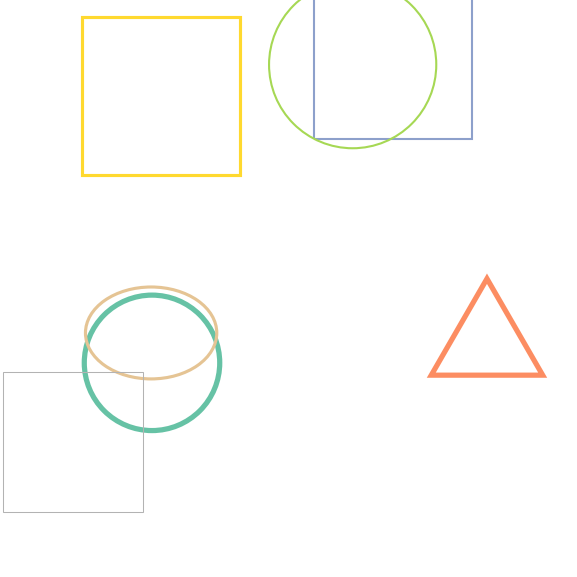[{"shape": "circle", "thickness": 2.5, "radius": 0.59, "center": [0.263, 0.371]}, {"shape": "triangle", "thickness": 2.5, "radius": 0.56, "center": [0.843, 0.405]}, {"shape": "square", "thickness": 1, "radius": 0.68, "center": [0.681, 0.895]}, {"shape": "circle", "thickness": 1, "radius": 0.72, "center": [0.611, 0.887]}, {"shape": "square", "thickness": 1.5, "radius": 0.68, "center": [0.279, 0.833]}, {"shape": "oval", "thickness": 1.5, "radius": 0.57, "center": [0.262, 0.423]}, {"shape": "square", "thickness": 0.5, "radius": 0.61, "center": [0.127, 0.234]}]